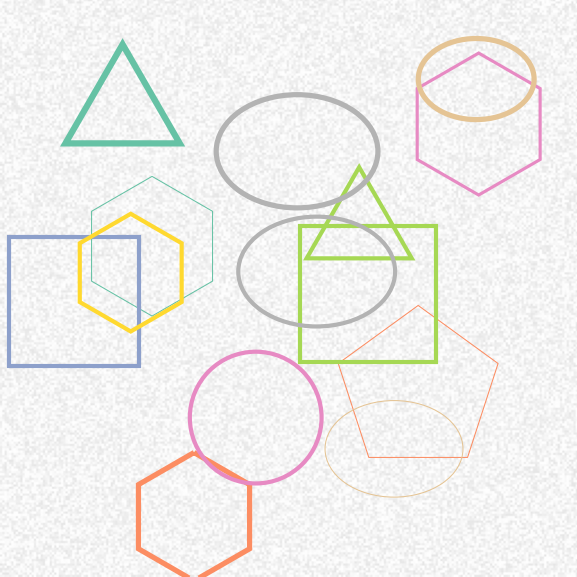[{"shape": "hexagon", "thickness": 0.5, "radius": 0.6, "center": [0.263, 0.573]}, {"shape": "triangle", "thickness": 3, "radius": 0.57, "center": [0.212, 0.808]}, {"shape": "pentagon", "thickness": 0.5, "radius": 0.73, "center": [0.724, 0.325]}, {"shape": "hexagon", "thickness": 2.5, "radius": 0.56, "center": [0.336, 0.104]}, {"shape": "square", "thickness": 2, "radius": 0.56, "center": [0.128, 0.477]}, {"shape": "circle", "thickness": 2, "radius": 0.57, "center": [0.443, 0.276]}, {"shape": "hexagon", "thickness": 1.5, "radius": 0.61, "center": [0.829, 0.784]}, {"shape": "triangle", "thickness": 2, "radius": 0.53, "center": [0.622, 0.604]}, {"shape": "square", "thickness": 2, "radius": 0.59, "center": [0.637, 0.49]}, {"shape": "hexagon", "thickness": 2, "radius": 0.51, "center": [0.226, 0.527]}, {"shape": "oval", "thickness": 0.5, "radius": 0.6, "center": [0.682, 0.222]}, {"shape": "oval", "thickness": 2.5, "radius": 0.5, "center": [0.825, 0.862]}, {"shape": "oval", "thickness": 2.5, "radius": 0.7, "center": [0.514, 0.737]}, {"shape": "oval", "thickness": 2, "radius": 0.68, "center": [0.548, 0.529]}]